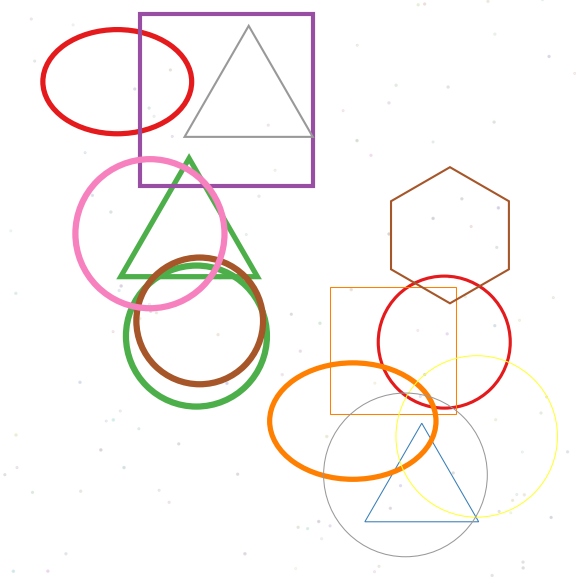[{"shape": "circle", "thickness": 1.5, "radius": 0.57, "center": [0.769, 0.407]}, {"shape": "oval", "thickness": 2.5, "radius": 0.64, "center": [0.203, 0.858]}, {"shape": "triangle", "thickness": 0.5, "radius": 0.57, "center": [0.73, 0.153]}, {"shape": "circle", "thickness": 3, "radius": 0.61, "center": [0.34, 0.417]}, {"shape": "triangle", "thickness": 2.5, "radius": 0.68, "center": [0.327, 0.588]}, {"shape": "square", "thickness": 2, "radius": 0.75, "center": [0.392, 0.826]}, {"shape": "square", "thickness": 0.5, "radius": 0.55, "center": [0.68, 0.392]}, {"shape": "oval", "thickness": 2.5, "radius": 0.72, "center": [0.611, 0.27]}, {"shape": "circle", "thickness": 0.5, "radius": 0.7, "center": [0.825, 0.243]}, {"shape": "hexagon", "thickness": 1, "radius": 0.59, "center": [0.779, 0.592]}, {"shape": "circle", "thickness": 3, "radius": 0.55, "center": [0.346, 0.443]}, {"shape": "circle", "thickness": 3, "radius": 0.65, "center": [0.26, 0.594]}, {"shape": "triangle", "thickness": 1, "radius": 0.64, "center": [0.431, 0.826]}, {"shape": "circle", "thickness": 0.5, "radius": 0.71, "center": [0.702, 0.177]}]